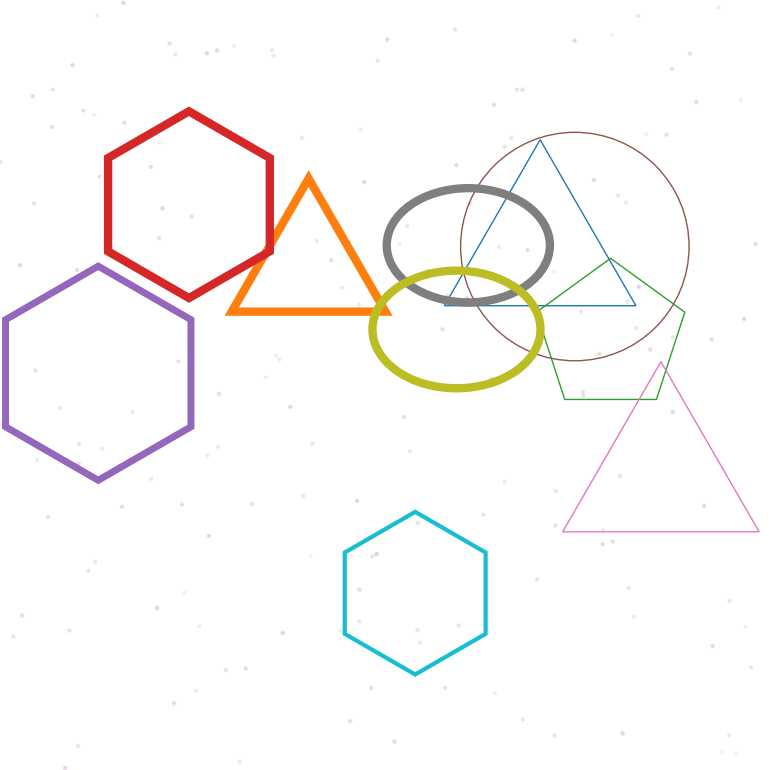[{"shape": "triangle", "thickness": 0.5, "radius": 0.72, "center": [0.701, 0.675]}, {"shape": "triangle", "thickness": 3, "radius": 0.58, "center": [0.401, 0.653]}, {"shape": "pentagon", "thickness": 0.5, "radius": 0.51, "center": [0.793, 0.563]}, {"shape": "hexagon", "thickness": 3, "radius": 0.61, "center": [0.245, 0.734]}, {"shape": "hexagon", "thickness": 2.5, "radius": 0.7, "center": [0.128, 0.515]}, {"shape": "circle", "thickness": 0.5, "radius": 0.74, "center": [0.747, 0.68]}, {"shape": "triangle", "thickness": 0.5, "radius": 0.74, "center": [0.858, 0.383]}, {"shape": "oval", "thickness": 3, "radius": 0.53, "center": [0.608, 0.681]}, {"shape": "oval", "thickness": 3, "radius": 0.55, "center": [0.593, 0.572]}, {"shape": "hexagon", "thickness": 1.5, "radius": 0.53, "center": [0.539, 0.23]}]